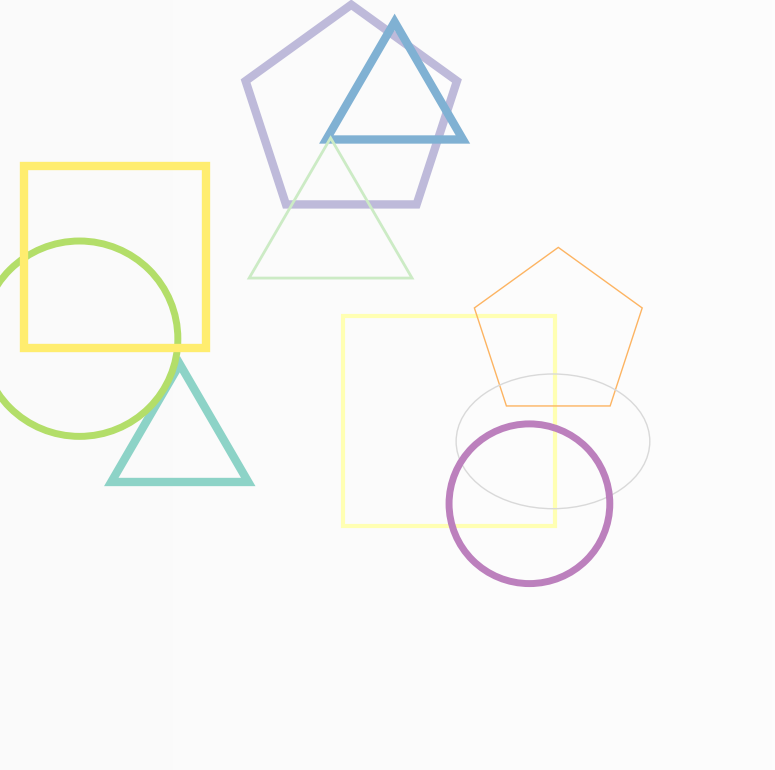[{"shape": "triangle", "thickness": 3, "radius": 0.51, "center": [0.232, 0.425]}, {"shape": "square", "thickness": 1.5, "radius": 0.68, "center": [0.579, 0.453]}, {"shape": "pentagon", "thickness": 3, "radius": 0.72, "center": [0.453, 0.851]}, {"shape": "triangle", "thickness": 3, "radius": 0.51, "center": [0.509, 0.87]}, {"shape": "pentagon", "thickness": 0.5, "radius": 0.57, "center": [0.72, 0.565]}, {"shape": "circle", "thickness": 2.5, "radius": 0.63, "center": [0.103, 0.56]}, {"shape": "oval", "thickness": 0.5, "radius": 0.62, "center": [0.714, 0.427]}, {"shape": "circle", "thickness": 2.5, "radius": 0.52, "center": [0.683, 0.346]}, {"shape": "triangle", "thickness": 1, "radius": 0.61, "center": [0.427, 0.7]}, {"shape": "square", "thickness": 3, "radius": 0.59, "center": [0.148, 0.666]}]